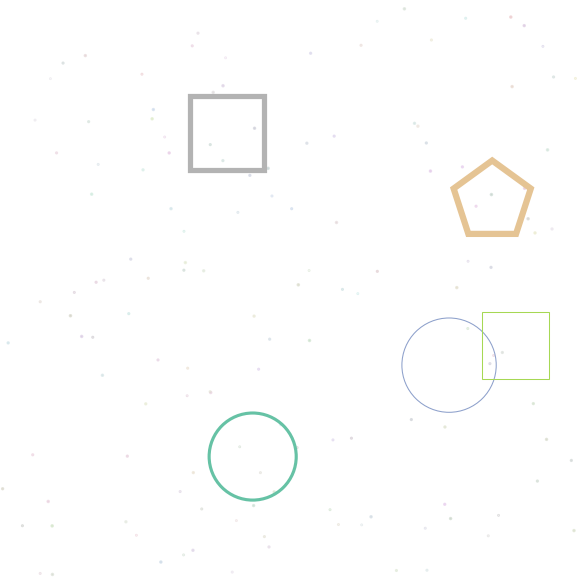[{"shape": "circle", "thickness": 1.5, "radius": 0.38, "center": [0.438, 0.209]}, {"shape": "circle", "thickness": 0.5, "radius": 0.41, "center": [0.778, 0.367]}, {"shape": "square", "thickness": 0.5, "radius": 0.29, "center": [0.892, 0.401]}, {"shape": "pentagon", "thickness": 3, "radius": 0.35, "center": [0.852, 0.651]}, {"shape": "square", "thickness": 2.5, "radius": 0.32, "center": [0.393, 0.768]}]